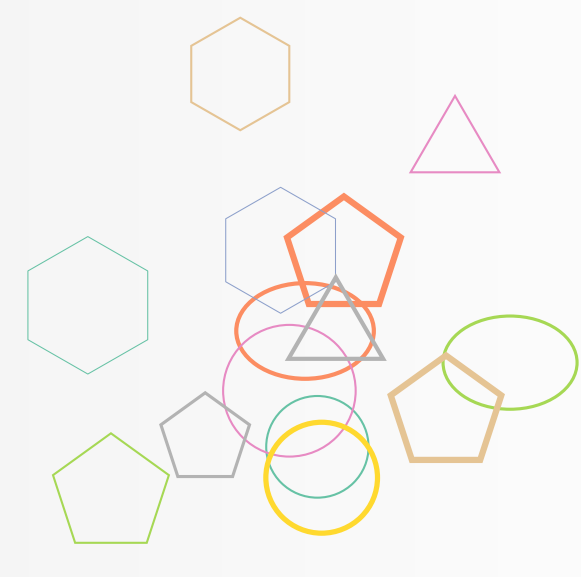[{"shape": "hexagon", "thickness": 0.5, "radius": 0.6, "center": [0.151, 0.47]}, {"shape": "circle", "thickness": 1, "radius": 0.44, "center": [0.546, 0.225]}, {"shape": "pentagon", "thickness": 3, "radius": 0.51, "center": [0.592, 0.556]}, {"shape": "oval", "thickness": 2, "radius": 0.59, "center": [0.525, 0.426]}, {"shape": "hexagon", "thickness": 0.5, "radius": 0.55, "center": [0.483, 0.566]}, {"shape": "circle", "thickness": 1, "radius": 0.57, "center": [0.498, 0.323]}, {"shape": "triangle", "thickness": 1, "radius": 0.44, "center": [0.783, 0.745]}, {"shape": "oval", "thickness": 1.5, "radius": 0.58, "center": [0.878, 0.371]}, {"shape": "pentagon", "thickness": 1, "radius": 0.52, "center": [0.191, 0.144]}, {"shape": "circle", "thickness": 2.5, "radius": 0.48, "center": [0.553, 0.172]}, {"shape": "pentagon", "thickness": 3, "radius": 0.5, "center": [0.767, 0.284]}, {"shape": "hexagon", "thickness": 1, "radius": 0.49, "center": [0.413, 0.871]}, {"shape": "triangle", "thickness": 2, "radius": 0.47, "center": [0.578, 0.425]}, {"shape": "pentagon", "thickness": 1.5, "radius": 0.4, "center": [0.353, 0.239]}]